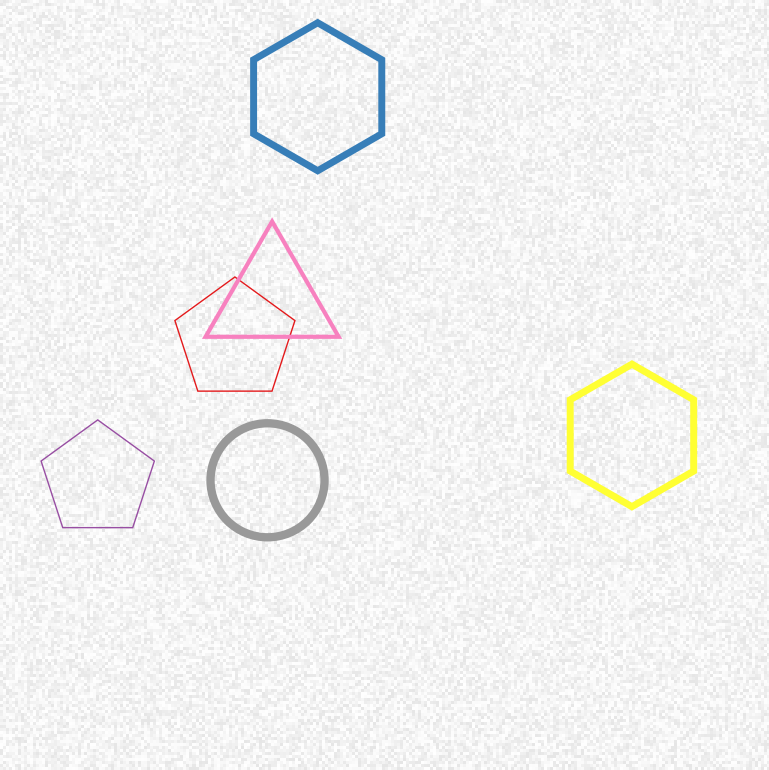[{"shape": "pentagon", "thickness": 0.5, "radius": 0.41, "center": [0.305, 0.558]}, {"shape": "hexagon", "thickness": 2.5, "radius": 0.48, "center": [0.413, 0.874]}, {"shape": "pentagon", "thickness": 0.5, "radius": 0.39, "center": [0.127, 0.377]}, {"shape": "hexagon", "thickness": 2.5, "radius": 0.46, "center": [0.821, 0.435]}, {"shape": "triangle", "thickness": 1.5, "radius": 0.5, "center": [0.353, 0.613]}, {"shape": "circle", "thickness": 3, "radius": 0.37, "center": [0.347, 0.376]}]